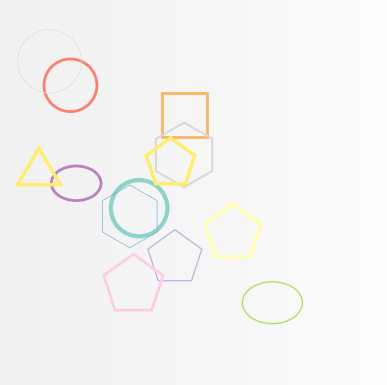[{"shape": "circle", "thickness": 3, "radius": 0.37, "center": [0.359, 0.459]}, {"shape": "pentagon", "thickness": 2.5, "radius": 0.38, "center": [0.601, 0.395]}, {"shape": "pentagon", "thickness": 1, "radius": 0.37, "center": [0.451, 0.33]}, {"shape": "circle", "thickness": 2, "radius": 0.34, "center": [0.182, 0.778]}, {"shape": "hexagon", "thickness": 0.5, "radius": 0.41, "center": [0.335, 0.438]}, {"shape": "square", "thickness": 2, "radius": 0.29, "center": [0.476, 0.701]}, {"shape": "oval", "thickness": 1, "radius": 0.39, "center": [0.703, 0.214]}, {"shape": "pentagon", "thickness": 2, "radius": 0.4, "center": [0.344, 0.26]}, {"shape": "hexagon", "thickness": 1.5, "radius": 0.42, "center": [0.475, 0.598]}, {"shape": "oval", "thickness": 2, "radius": 0.32, "center": [0.197, 0.524]}, {"shape": "circle", "thickness": 0.5, "radius": 0.41, "center": [0.128, 0.841]}, {"shape": "triangle", "thickness": 2.5, "radius": 0.32, "center": [0.1, 0.552]}, {"shape": "pentagon", "thickness": 2.5, "radius": 0.33, "center": [0.44, 0.576]}]